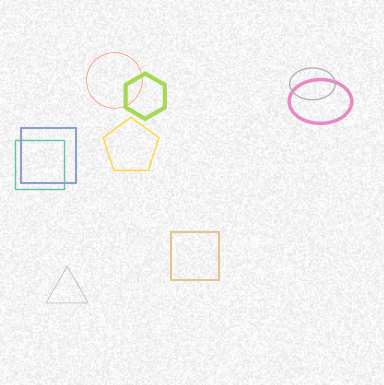[{"shape": "square", "thickness": 1, "radius": 0.32, "center": [0.103, 0.573]}, {"shape": "circle", "thickness": 0.5, "radius": 0.36, "center": [0.297, 0.791]}, {"shape": "square", "thickness": 1.5, "radius": 0.36, "center": [0.126, 0.596]}, {"shape": "oval", "thickness": 2.5, "radius": 0.41, "center": [0.832, 0.736]}, {"shape": "hexagon", "thickness": 3, "radius": 0.29, "center": [0.377, 0.75]}, {"shape": "pentagon", "thickness": 1, "radius": 0.38, "center": [0.34, 0.619]}, {"shape": "square", "thickness": 1.5, "radius": 0.31, "center": [0.507, 0.334]}, {"shape": "oval", "thickness": 1, "radius": 0.3, "center": [0.812, 0.782]}, {"shape": "triangle", "thickness": 0.5, "radius": 0.32, "center": [0.175, 0.245]}]